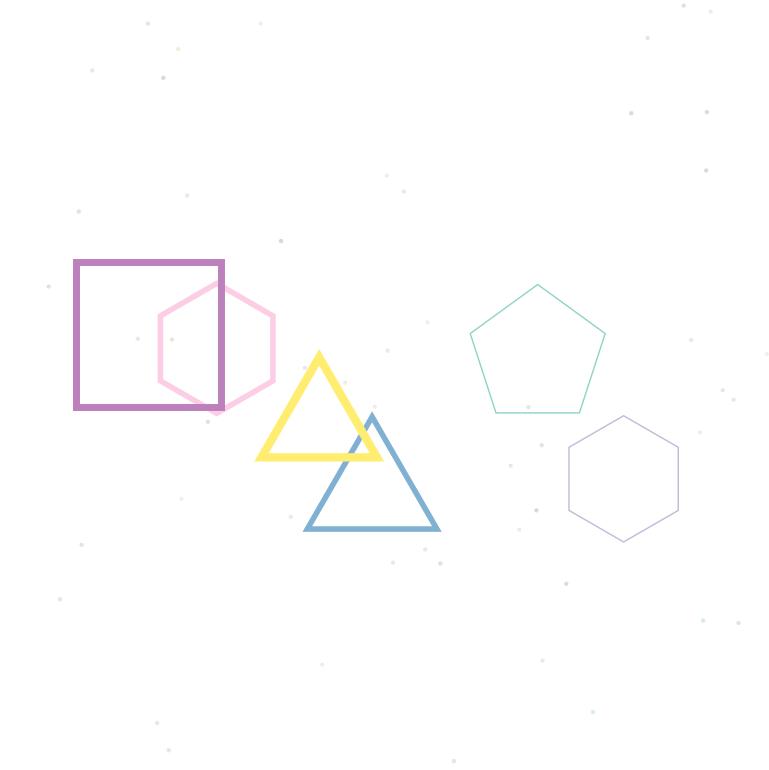[{"shape": "pentagon", "thickness": 0.5, "radius": 0.46, "center": [0.698, 0.538]}, {"shape": "hexagon", "thickness": 0.5, "radius": 0.41, "center": [0.81, 0.378]}, {"shape": "triangle", "thickness": 2, "radius": 0.49, "center": [0.483, 0.362]}, {"shape": "hexagon", "thickness": 2, "radius": 0.42, "center": [0.281, 0.548]}, {"shape": "square", "thickness": 2.5, "radius": 0.47, "center": [0.193, 0.566]}, {"shape": "triangle", "thickness": 3, "radius": 0.43, "center": [0.415, 0.449]}]